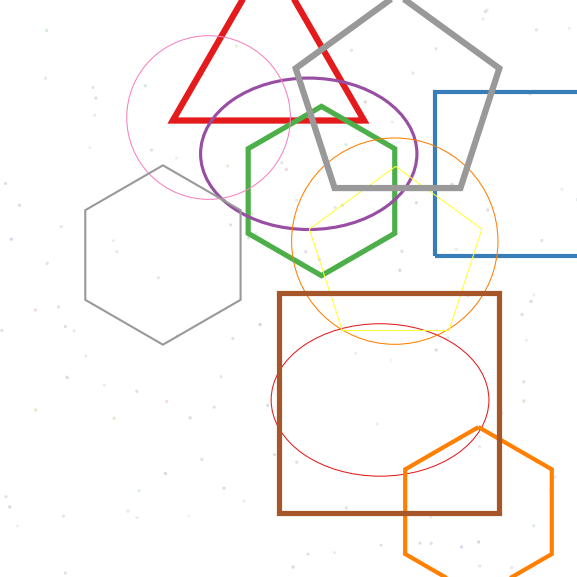[{"shape": "triangle", "thickness": 3, "radius": 0.96, "center": [0.465, 0.886]}, {"shape": "oval", "thickness": 0.5, "radius": 0.94, "center": [0.658, 0.307]}, {"shape": "square", "thickness": 2, "radius": 0.71, "center": [0.896, 0.699]}, {"shape": "hexagon", "thickness": 2.5, "radius": 0.73, "center": [0.557, 0.668]}, {"shape": "oval", "thickness": 1.5, "radius": 0.94, "center": [0.535, 0.733]}, {"shape": "circle", "thickness": 0.5, "radius": 0.89, "center": [0.684, 0.582]}, {"shape": "hexagon", "thickness": 2, "radius": 0.73, "center": [0.829, 0.113]}, {"shape": "pentagon", "thickness": 0.5, "radius": 0.79, "center": [0.685, 0.554]}, {"shape": "square", "thickness": 2.5, "radius": 0.95, "center": [0.673, 0.301]}, {"shape": "circle", "thickness": 0.5, "radius": 0.71, "center": [0.361, 0.796]}, {"shape": "pentagon", "thickness": 3, "radius": 0.93, "center": [0.688, 0.823]}, {"shape": "hexagon", "thickness": 1, "radius": 0.78, "center": [0.282, 0.558]}]